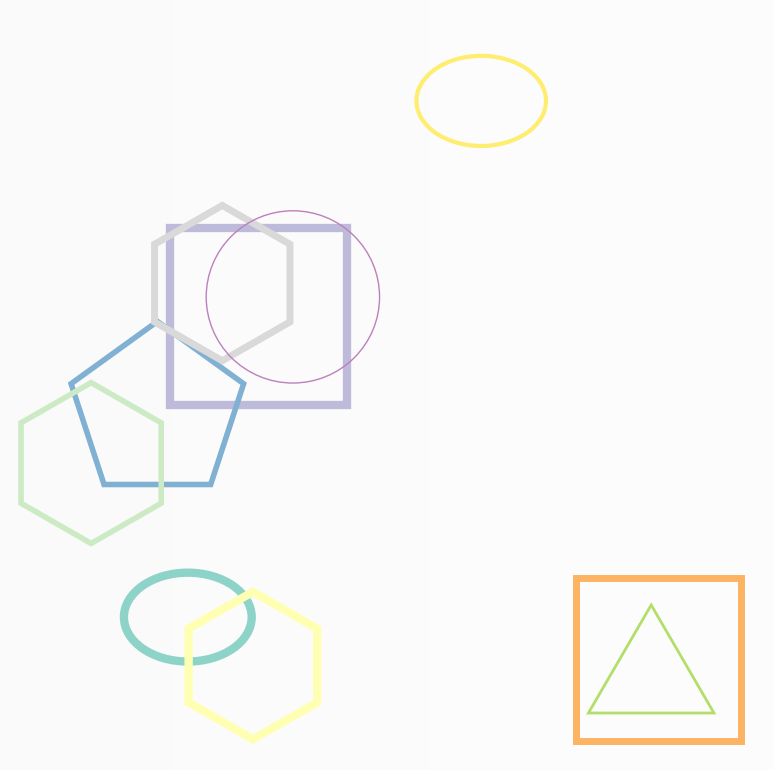[{"shape": "oval", "thickness": 3, "radius": 0.41, "center": [0.242, 0.199]}, {"shape": "hexagon", "thickness": 3, "radius": 0.48, "center": [0.326, 0.136]}, {"shape": "square", "thickness": 3, "radius": 0.57, "center": [0.333, 0.589]}, {"shape": "pentagon", "thickness": 2, "radius": 0.59, "center": [0.203, 0.465]}, {"shape": "square", "thickness": 2.5, "radius": 0.53, "center": [0.85, 0.143]}, {"shape": "triangle", "thickness": 1, "radius": 0.47, "center": [0.84, 0.121]}, {"shape": "hexagon", "thickness": 2.5, "radius": 0.5, "center": [0.287, 0.632]}, {"shape": "circle", "thickness": 0.5, "radius": 0.56, "center": [0.378, 0.614]}, {"shape": "hexagon", "thickness": 2, "radius": 0.52, "center": [0.118, 0.399]}, {"shape": "oval", "thickness": 1.5, "radius": 0.42, "center": [0.621, 0.869]}]